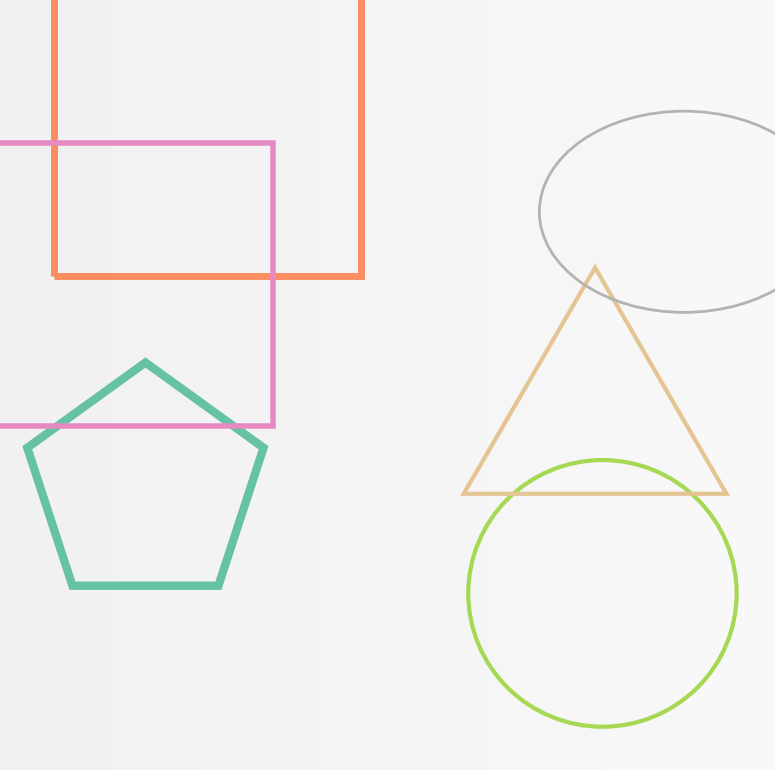[{"shape": "pentagon", "thickness": 3, "radius": 0.8, "center": [0.188, 0.369]}, {"shape": "square", "thickness": 2.5, "radius": 0.99, "center": [0.268, 0.839]}, {"shape": "square", "thickness": 2, "radius": 0.92, "center": [0.168, 0.63]}, {"shape": "circle", "thickness": 1.5, "radius": 0.87, "center": [0.777, 0.229]}, {"shape": "triangle", "thickness": 1.5, "radius": 0.98, "center": [0.768, 0.457]}, {"shape": "oval", "thickness": 1, "radius": 0.93, "center": [0.883, 0.725]}]